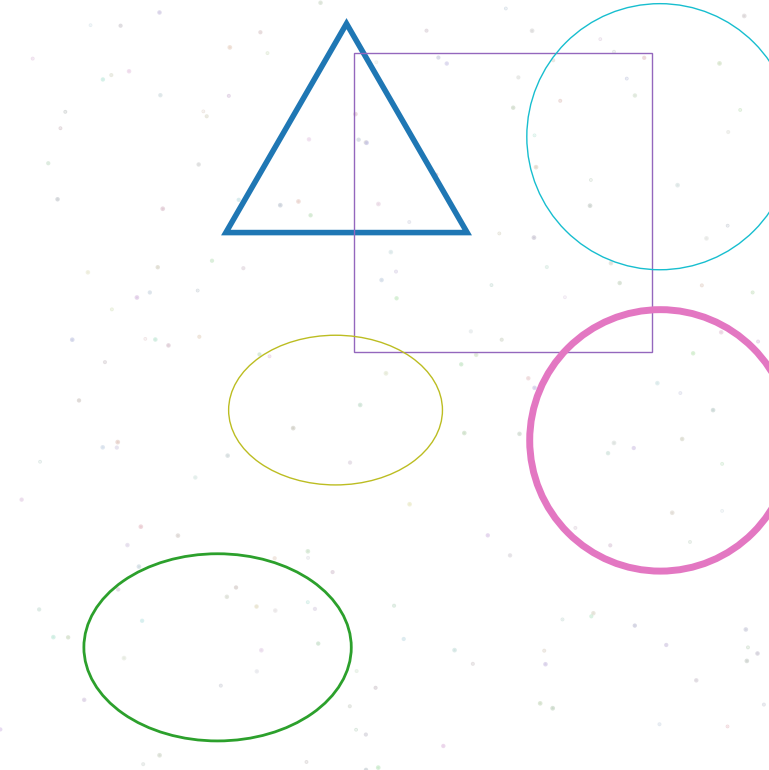[{"shape": "triangle", "thickness": 2, "radius": 0.9, "center": [0.45, 0.788]}, {"shape": "oval", "thickness": 1, "radius": 0.87, "center": [0.283, 0.159]}, {"shape": "square", "thickness": 0.5, "radius": 0.97, "center": [0.653, 0.737]}, {"shape": "circle", "thickness": 2.5, "radius": 0.85, "center": [0.858, 0.428]}, {"shape": "oval", "thickness": 0.5, "radius": 0.69, "center": [0.436, 0.467]}, {"shape": "circle", "thickness": 0.5, "radius": 0.86, "center": [0.857, 0.822]}]